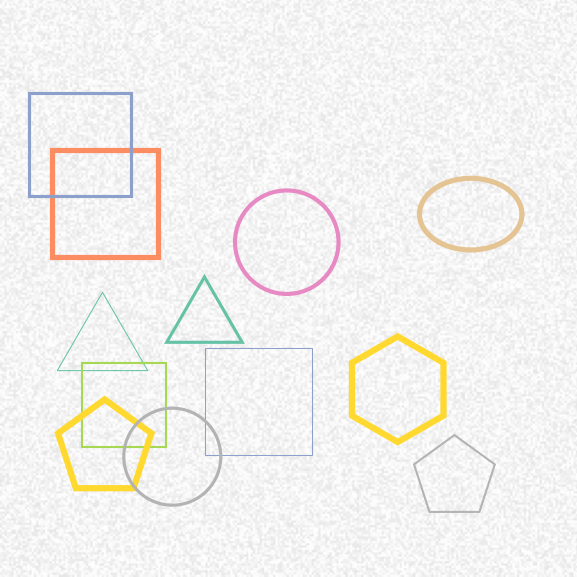[{"shape": "triangle", "thickness": 0.5, "radius": 0.45, "center": [0.177, 0.403]}, {"shape": "triangle", "thickness": 1.5, "radius": 0.38, "center": [0.354, 0.444]}, {"shape": "square", "thickness": 2.5, "radius": 0.46, "center": [0.182, 0.647]}, {"shape": "square", "thickness": 1.5, "radius": 0.44, "center": [0.138, 0.749]}, {"shape": "square", "thickness": 0.5, "radius": 0.46, "center": [0.448, 0.304]}, {"shape": "circle", "thickness": 2, "radius": 0.45, "center": [0.497, 0.58]}, {"shape": "square", "thickness": 1, "radius": 0.36, "center": [0.215, 0.298]}, {"shape": "pentagon", "thickness": 3, "radius": 0.42, "center": [0.181, 0.223]}, {"shape": "hexagon", "thickness": 3, "radius": 0.46, "center": [0.689, 0.325]}, {"shape": "oval", "thickness": 2.5, "radius": 0.44, "center": [0.815, 0.628]}, {"shape": "circle", "thickness": 1.5, "radius": 0.42, "center": [0.298, 0.208]}, {"shape": "pentagon", "thickness": 1, "radius": 0.37, "center": [0.787, 0.172]}]